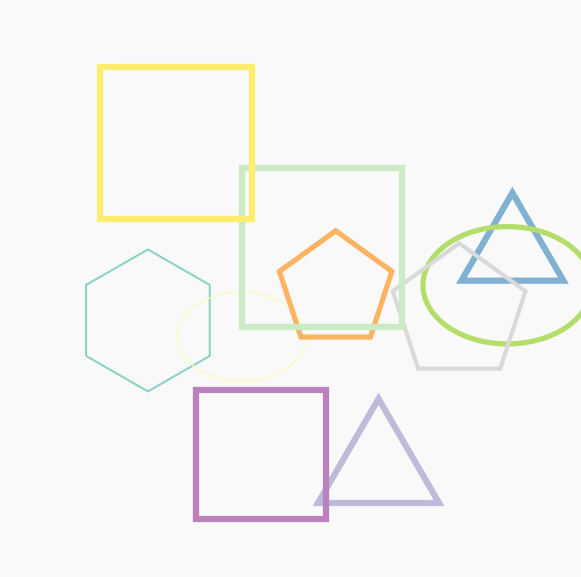[{"shape": "hexagon", "thickness": 1, "radius": 0.61, "center": [0.254, 0.444]}, {"shape": "oval", "thickness": 0.5, "radius": 0.55, "center": [0.416, 0.416]}, {"shape": "triangle", "thickness": 3, "radius": 0.6, "center": [0.651, 0.188]}, {"shape": "triangle", "thickness": 3, "radius": 0.51, "center": [0.882, 0.564]}, {"shape": "pentagon", "thickness": 2.5, "radius": 0.51, "center": [0.577, 0.498]}, {"shape": "oval", "thickness": 2.5, "radius": 0.73, "center": [0.873, 0.505]}, {"shape": "pentagon", "thickness": 2, "radius": 0.6, "center": [0.79, 0.458]}, {"shape": "square", "thickness": 3, "radius": 0.56, "center": [0.449, 0.212]}, {"shape": "square", "thickness": 3, "radius": 0.69, "center": [0.554, 0.57]}, {"shape": "square", "thickness": 3, "radius": 0.66, "center": [0.303, 0.751]}]